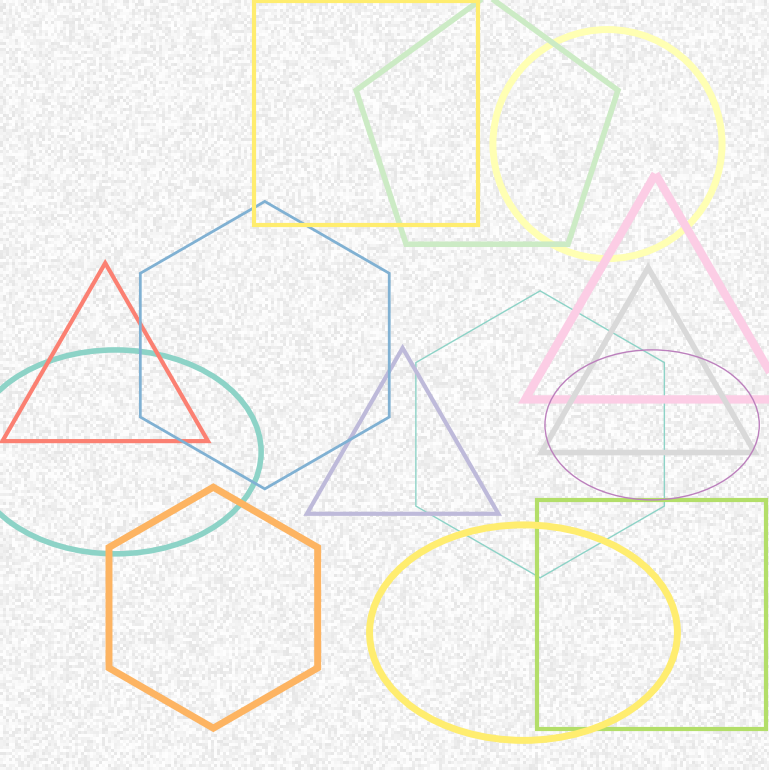[{"shape": "oval", "thickness": 2, "radius": 0.95, "center": [0.15, 0.413]}, {"shape": "hexagon", "thickness": 0.5, "radius": 0.93, "center": [0.701, 0.436]}, {"shape": "circle", "thickness": 2.5, "radius": 0.74, "center": [0.789, 0.813]}, {"shape": "triangle", "thickness": 1.5, "radius": 0.72, "center": [0.523, 0.405]}, {"shape": "triangle", "thickness": 1.5, "radius": 0.77, "center": [0.137, 0.504]}, {"shape": "hexagon", "thickness": 1, "radius": 0.93, "center": [0.344, 0.552]}, {"shape": "hexagon", "thickness": 2.5, "radius": 0.78, "center": [0.277, 0.211]}, {"shape": "square", "thickness": 1.5, "radius": 0.74, "center": [0.846, 0.202]}, {"shape": "triangle", "thickness": 3, "radius": 0.98, "center": [0.851, 0.579]}, {"shape": "triangle", "thickness": 2, "radius": 0.8, "center": [0.842, 0.492]}, {"shape": "oval", "thickness": 0.5, "radius": 0.7, "center": [0.847, 0.448]}, {"shape": "pentagon", "thickness": 2, "radius": 0.89, "center": [0.633, 0.827]}, {"shape": "oval", "thickness": 2.5, "radius": 1.0, "center": [0.68, 0.178]}, {"shape": "square", "thickness": 1.5, "radius": 0.73, "center": [0.475, 0.853]}]